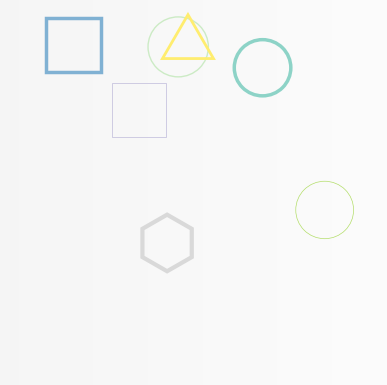[{"shape": "circle", "thickness": 2.5, "radius": 0.36, "center": [0.678, 0.824]}, {"shape": "square", "thickness": 0.5, "radius": 0.35, "center": [0.359, 0.715]}, {"shape": "square", "thickness": 2.5, "radius": 0.35, "center": [0.19, 0.884]}, {"shape": "circle", "thickness": 0.5, "radius": 0.37, "center": [0.838, 0.455]}, {"shape": "hexagon", "thickness": 3, "radius": 0.37, "center": [0.431, 0.369]}, {"shape": "circle", "thickness": 1, "radius": 0.39, "center": [0.46, 0.878]}, {"shape": "triangle", "thickness": 2, "radius": 0.38, "center": [0.485, 0.886]}]